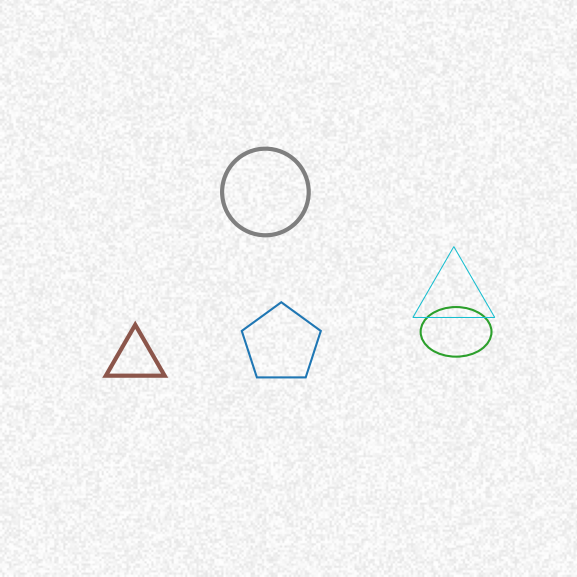[{"shape": "pentagon", "thickness": 1, "radius": 0.36, "center": [0.487, 0.404]}, {"shape": "oval", "thickness": 1, "radius": 0.31, "center": [0.79, 0.424]}, {"shape": "triangle", "thickness": 2, "radius": 0.29, "center": [0.234, 0.378]}, {"shape": "circle", "thickness": 2, "radius": 0.37, "center": [0.46, 0.667]}, {"shape": "triangle", "thickness": 0.5, "radius": 0.41, "center": [0.786, 0.49]}]